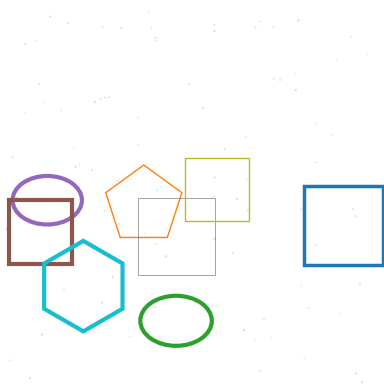[{"shape": "square", "thickness": 2.5, "radius": 0.52, "center": [0.892, 0.414]}, {"shape": "pentagon", "thickness": 1, "radius": 0.52, "center": [0.373, 0.467]}, {"shape": "oval", "thickness": 3, "radius": 0.46, "center": [0.457, 0.167]}, {"shape": "oval", "thickness": 3, "radius": 0.45, "center": [0.123, 0.48]}, {"shape": "square", "thickness": 3, "radius": 0.41, "center": [0.105, 0.398]}, {"shape": "square", "thickness": 0.5, "radius": 0.5, "center": [0.459, 0.386]}, {"shape": "square", "thickness": 1, "radius": 0.41, "center": [0.564, 0.507]}, {"shape": "hexagon", "thickness": 3, "radius": 0.59, "center": [0.216, 0.257]}]